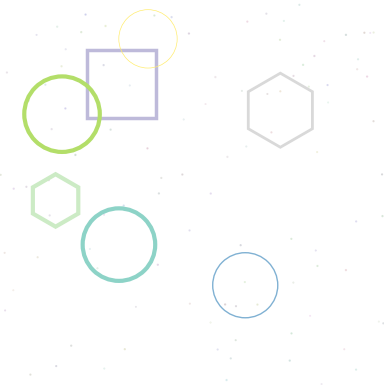[{"shape": "circle", "thickness": 3, "radius": 0.47, "center": [0.309, 0.365]}, {"shape": "square", "thickness": 2.5, "radius": 0.44, "center": [0.316, 0.782]}, {"shape": "circle", "thickness": 1, "radius": 0.42, "center": [0.637, 0.259]}, {"shape": "circle", "thickness": 3, "radius": 0.49, "center": [0.161, 0.703]}, {"shape": "hexagon", "thickness": 2, "radius": 0.48, "center": [0.728, 0.714]}, {"shape": "hexagon", "thickness": 3, "radius": 0.34, "center": [0.144, 0.479]}, {"shape": "circle", "thickness": 0.5, "radius": 0.38, "center": [0.384, 0.899]}]